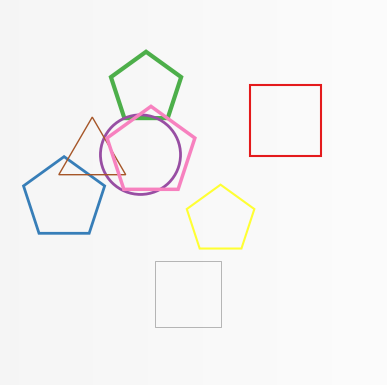[{"shape": "square", "thickness": 1.5, "radius": 0.46, "center": [0.737, 0.688]}, {"shape": "pentagon", "thickness": 2, "radius": 0.55, "center": [0.165, 0.483]}, {"shape": "pentagon", "thickness": 3, "radius": 0.48, "center": [0.377, 0.77]}, {"shape": "circle", "thickness": 2, "radius": 0.52, "center": [0.363, 0.598]}, {"shape": "pentagon", "thickness": 1.5, "radius": 0.46, "center": [0.569, 0.429]}, {"shape": "triangle", "thickness": 1, "radius": 0.5, "center": [0.238, 0.596]}, {"shape": "pentagon", "thickness": 2.5, "radius": 0.6, "center": [0.39, 0.605]}, {"shape": "square", "thickness": 0.5, "radius": 0.43, "center": [0.485, 0.235]}]